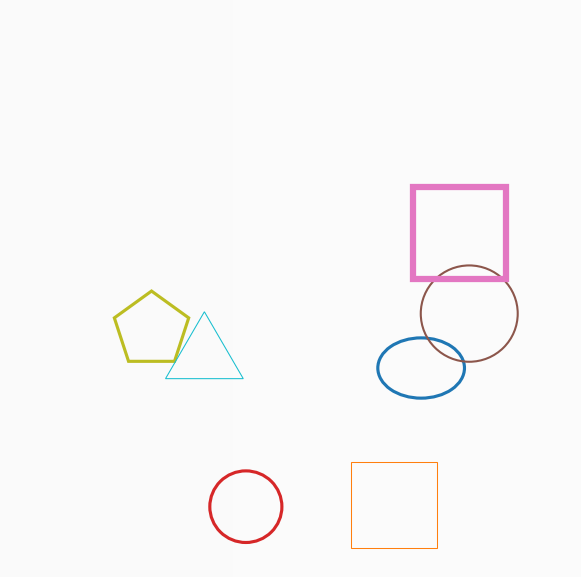[{"shape": "oval", "thickness": 1.5, "radius": 0.37, "center": [0.725, 0.362]}, {"shape": "square", "thickness": 0.5, "radius": 0.37, "center": [0.678, 0.125]}, {"shape": "circle", "thickness": 1.5, "radius": 0.31, "center": [0.423, 0.122]}, {"shape": "circle", "thickness": 1, "radius": 0.42, "center": [0.807, 0.456]}, {"shape": "square", "thickness": 3, "radius": 0.4, "center": [0.791, 0.596]}, {"shape": "pentagon", "thickness": 1.5, "radius": 0.34, "center": [0.261, 0.428]}, {"shape": "triangle", "thickness": 0.5, "radius": 0.39, "center": [0.352, 0.382]}]